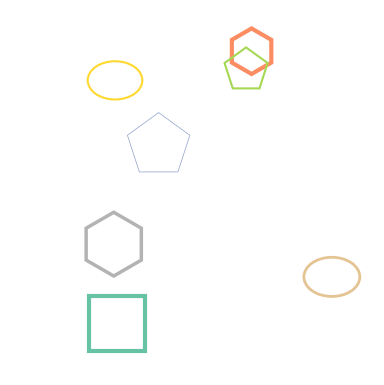[{"shape": "square", "thickness": 3, "radius": 0.36, "center": [0.304, 0.16]}, {"shape": "hexagon", "thickness": 3, "radius": 0.3, "center": [0.653, 0.867]}, {"shape": "pentagon", "thickness": 0.5, "radius": 0.43, "center": [0.412, 0.622]}, {"shape": "pentagon", "thickness": 1.5, "radius": 0.29, "center": [0.639, 0.818]}, {"shape": "oval", "thickness": 1.5, "radius": 0.35, "center": [0.299, 0.791]}, {"shape": "oval", "thickness": 2, "radius": 0.36, "center": [0.862, 0.281]}, {"shape": "hexagon", "thickness": 2.5, "radius": 0.41, "center": [0.295, 0.366]}]